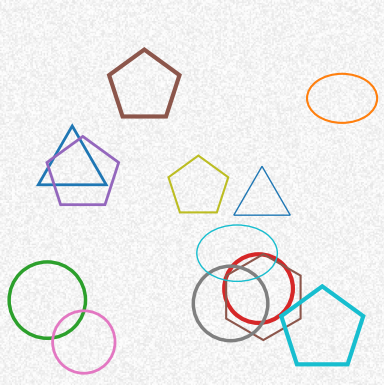[{"shape": "triangle", "thickness": 2, "radius": 0.51, "center": [0.188, 0.571]}, {"shape": "triangle", "thickness": 1, "radius": 0.42, "center": [0.681, 0.483]}, {"shape": "oval", "thickness": 1.5, "radius": 0.46, "center": [0.889, 0.745]}, {"shape": "circle", "thickness": 2.5, "radius": 0.5, "center": [0.123, 0.221]}, {"shape": "circle", "thickness": 3, "radius": 0.45, "center": [0.672, 0.25]}, {"shape": "pentagon", "thickness": 2, "radius": 0.49, "center": [0.215, 0.548]}, {"shape": "hexagon", "thickness": 1.5, "radius": 0.56, "center": [0.684, 0.228]}, {"shape": "pentagon", "thickness": 3, "radius": 0.48, "center": [0.375, 0.775]}, {"shape": "circle", "thickness": 2, "radius": 0.41, "center": [0.218, 0.112]}, {"shape": "circle", "thickness": 2.5, "radius": 0.48, "center": [0.599, 0.212]}, {"shape": "pentagon", "thickness": 1.5, "radius": 0.41, "center": [0.515, 0.514]}, {"shape": "pentagon", "thickness": 3, "radius": 0.56, "center": [0.837, 0.144]}, {"shape": "oval", "thickness": 1, "radius": 0.52, "center": [0.616, 0.342]}]